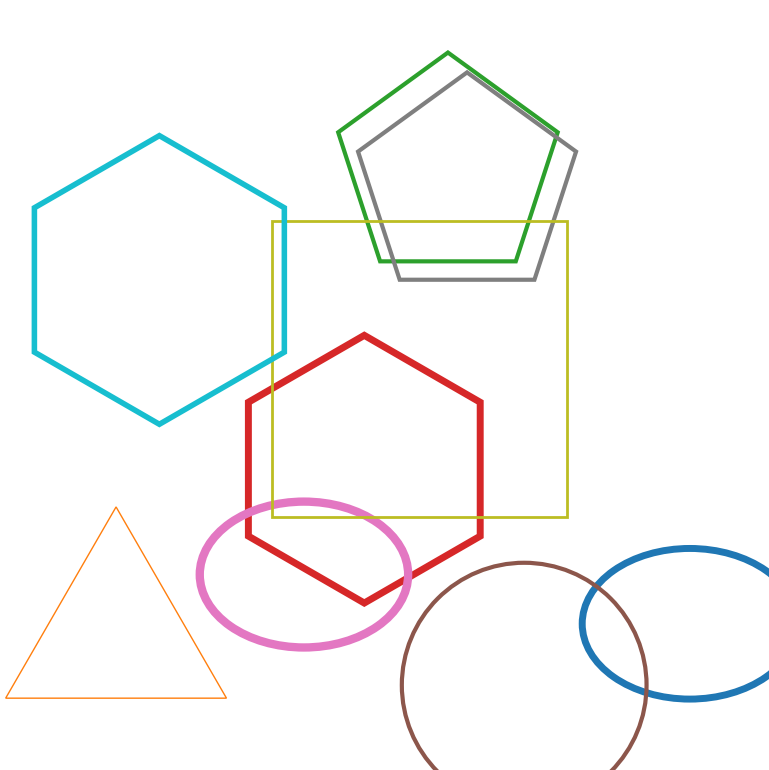[{"shape": "oval", "thickness": 2.5, "radius": 0.7, "center": [0.896, 0.19]}, {"shape": "triangle", "thickness": 0.5, "radius": 0.83, "center": [0.151, 0.176]}, {"shape": "pentagon", "thickness": 1.5, "radius": 0.75, "center": [0.582, 0.782]}, {"shape": "hexagon", "thickness": 2.5, "radius": 0.87, "center": [0.473, 0.391]}, {"shape": "circle", "thickness": 1.5, "radius": 0.79, "center": [0.681, 0.11]}, {"shape": "oval", "thickness": 3, "radius": 0.68, "center": [0.395, 0.254]}, {"shape": "pentagon", "thickness": 1.5, "radius": 0.74, "center": [0.607, 0.757]}, {"shape": "square", "thickness": 1, "radius": 0.96, "center": [0.545, 0.521]}, {"shape": "hexagon", "thickness": 2, "radius": 0.94, "center": [0.207, 0.636]}]